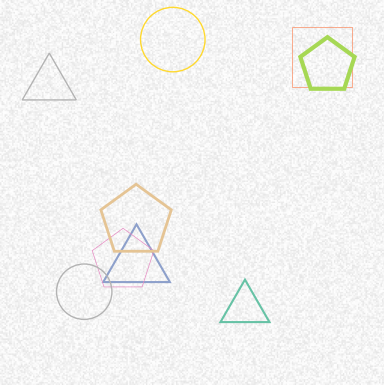[{"shape": "triangle", "thickness": 1.5, "radius": 0.37, "center": [0.636, 0.2]}, {"shape": "square", "thickness": 0.5, "radius": 0.39, "center": [0.836, 0.851]}, {"shape": "triangle", "thickness": 1.5, "radius": 0.5, "center": [0.355, 0.317]}, {"shape": "pentagon", "thickness": 0.5, "radius": 0.42, "center": [0.32, 0.323]}, {"shape": "pentagon", "thickness": 3, "radius": 0.37, "center": [0.851, 0.829]}, {"shape": "circle", "thickness": 1, "radius": 0.42, "center": [0.449, 0.897]}, {"shape": "pentagon", "thickness": 2, "radius": 0.48, "center": [0.353, 0.425]}, {"shape": "circle", "thickness": 1, "radius": 0.36, "center": [0.219, 0.242]}, {"shape": "triangle", "thickness": 1, "radius": 0.41, "center": [0.128, 0.781]}]